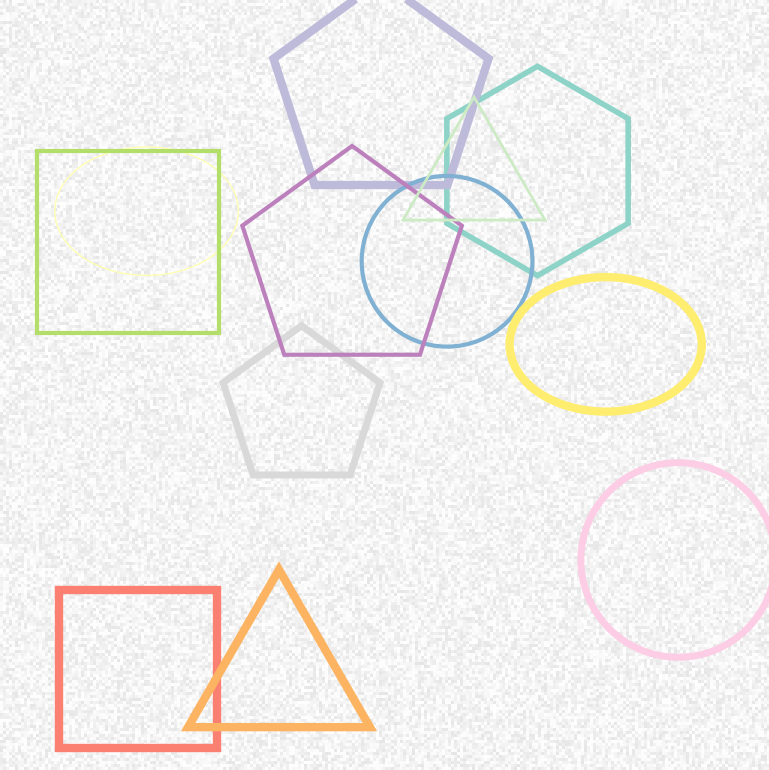[{"shape": "hexagon", "thickness": 2, "radius": 0.68, "center": [0.698, 0.778]}, {"shape": "oval", "thickness": 0.5, "radius": 0.6, "center": [0.19, 0.726]}, {"shape": "pentagon", "thickness": 3, "radius": 0.73, "center": [0.495, 0.879]}, {"shape": "square", "thickness": 3, "radius": 0.51, "center": [0.179, 0.131]}, {"shape": "circle", "thickness": 1.5, "radius": 0.55, "center": [0.581, 0.661]}, {"shape": "triangle", "thickness": 3, "radius": 0.68, "center": [0.362, 0.124]}, {"shape": "square", "thickness": 1.5, "radius": 0.59, "center": [0.166, 0.686]}, {"shape": "circle", "thickness": 2.5, "radius": 0.63, "center": [0.881, 0.273]}, {"shape": "pentagon", "thickness": 2.5, "radius": 0.54, "center": [0.392, 0.47]}, {"shape": "pentagon", "thickness": 1.5, "radius": 0.75, "center": [0.457, 0.661]}, {"shape": "triangle", "thickness": 1, "radius": 0.53, "center": [0.616, 0.767]}, {"shape": "oval", "thickness": 3, "radius": 0.62, "center": [0.787, 0.553]}]